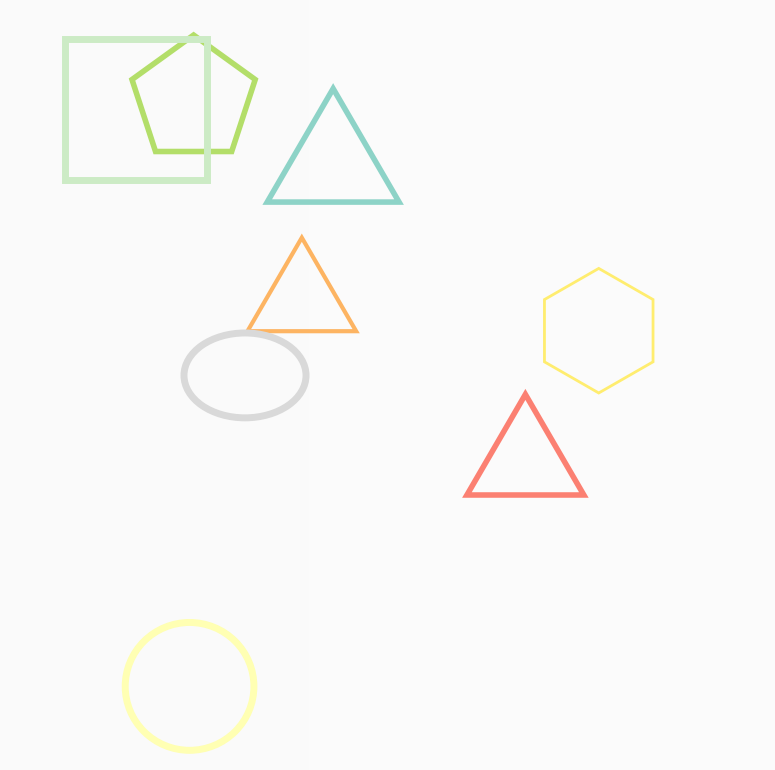[{"shape": "triangle", "thickness": 2, "radius": 0.49, "center": [0.43, 0.787]}, {"shape": "circle", "thickness": 2.5, "radius": 0.42, "center": [0.245, 0.109]}, {"shape": "triangle", "thickness": 2, "radius": 0.44, "center": [0.678, 0.401]}, {"shape": "triangle", "thickness": 1.5, "radius": 0.4, "center": [0.389, 0.61]}, {"shape": "pentagon", "thickness": 2, "radius": 0.42, "center": [0.25, 0.871]}, {"shape": "oval", "thickness": 2.5, "radius": 0.39, "center": [0.316, 0.512]}, {"shape": "square", "thickness": 2.5, "radius": 0.46, "center": [0.175, 0.858]}, {"shape": "hexagon", "thickness": 1, "radius": 0.4, "center": [0.773, 0.571]}]